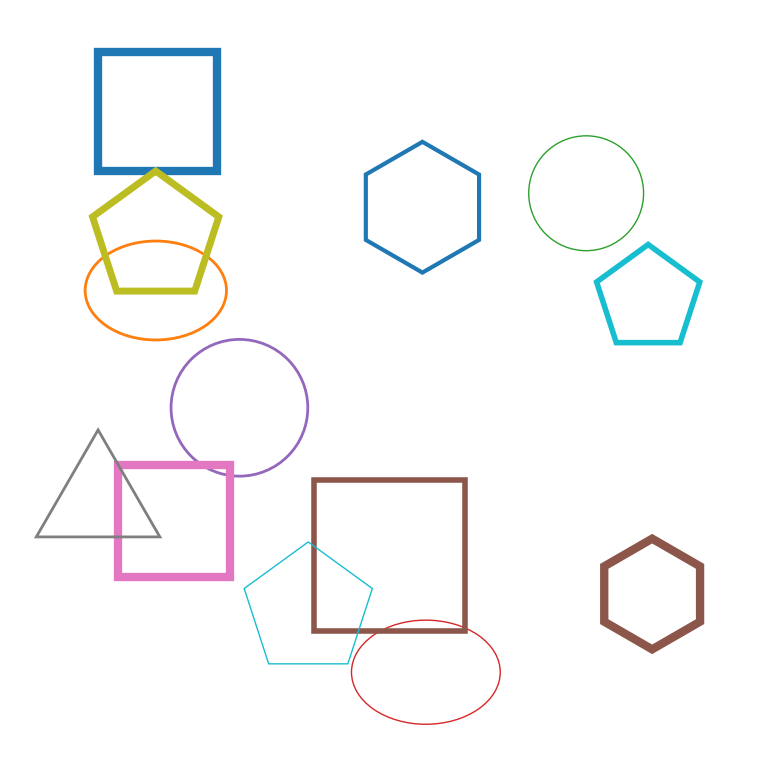[{"shape": "square", "thickness": 3, "radius": 0.38, "center": [0.205, 0.855]}, {"shape": "hexagon", "thickness": 1.5, "radius": 0.42, "center": [0.549, 0.731]}, {"shape": "oval", "thickness": 1, "radius": 0.46, "center": [0.202, 0.623]}, {"shape": "circle", "thickness": 0.5, "radius": 0.37, "center": [0.761, 0.749]}, {"shape": "oval", "thickness": 0.5, "radius": 0.48, "center": [0.553, 0.127]}, {"shape": "circle", "thickness": 1, "radius": 0.44, "center": [0.311, 0.47]}, {"shape": "hexagon", "thickness": 3, "radius": 0.36, "center": [0.847, 0.229]}, {"shape": "square", "thickness": 2, "radius": 0.49, "center": [0.505, 0.278]}, {"shape": "square", "thickness": 3, "radius": 0.37, "center": [0.226, 0.323]}, {"shape": "triangle", "thickness": 1, "radius": 0.46, "center": [0.127, 0.349]}, {"shape": "pentagon", "thickness": 2.5, "radius": 0.43, "center": [0.202, 0.692]}, {"shape": "pentagon", "thickness": 2, "radius": 0.35, "center": [0.842, 0.612]}, {"shape": "pentagon", "thickness": 0.5, "radius": 0.44, "center": [0.4, 0.209]}]